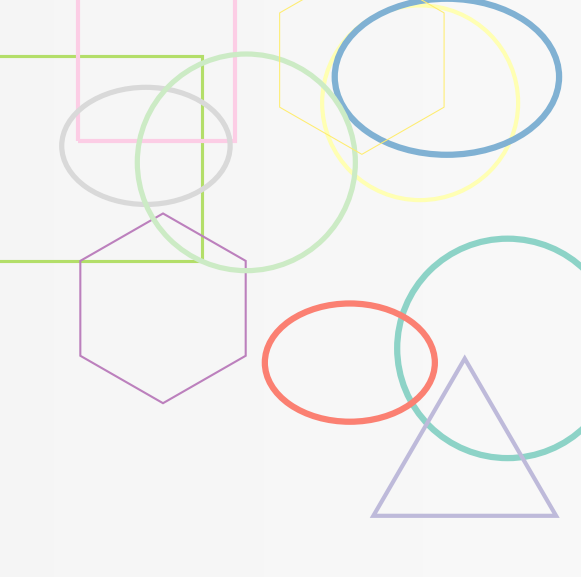[{"shape": "circle", "thickness": 3, "radius": 0.95, "center": [0.873, 0.396]}, {"shape": "circle", "thickness": 2, "radius": 0.84, "center": [0.723, 0.821]}, {"shape": "triangle", "thickness": 2, "radius": 0.91, "center": [0.8, 0.197]}, {"shape": "oval", "thickness": 3, "radius": 0.73, "center": [0.602, 0.371]}, {"shape": "oval", "thickness": 3, "radius": 0.96, "center": [0.769, 0.866]}, {"shape": "square", "thickness": 1.5, "radius": 0.89, "center": [0.17, 0.724]}, {"shape": "square", "thickness": 2, "radius": 0.67, "center": [0.269, 0.89]}, {"shape": "oval", "thickness": 2.5, "radius": 0.72, "center": [0.251, 0.747]}, {"shape": "hexagon", "thickness": 1, "radius": 0.82, "center": [0.28, 0.465]}, {"shape": "circle", "thickness": 2.5, "radius": 0.94, "center": [0.424, 0.718]}, {"shape": "hexagon", "thickness": 0.5, "radius": 0.82, "center": [0.623, 0.895]}]